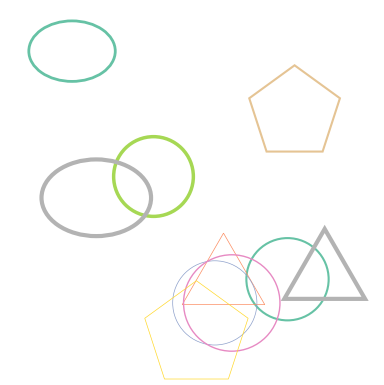[{"shape": "oval", "thickness": 2, "radius": 0.56, "center": [0.187, 0.867]}, {"shape": "circle", "thickness": 1.5, "radius": 0.53, "center": [0.747, 0.275]}, {"shape": "triangle", "thickness": 0.5, "radius": 0.62, "center": [0.581, 0.271]}, {"shape": "circle", "thickness": 0.5, "radius": 0.55, "center": [0.558, 0.213]}, {"shape": "circle", "thickness": 1, "radius": 0.63, "center": [0.602, 0.213]}, {"shape": "circle", "thickness": 2.5, "radius": 0.52, "center": [0.399, 0.542]}, {"shape": "pentagon", "thickness": 0.5, "radius": 0.71, "center": [0.51, 0.13]}, {"shape": "pentagon", "thickness": 1.5, "radius": 0.62, "center": [0.765, 0.707]}, {"shape": "triangle", "thickness": 3, "radius": 0.61, "center": [0.843, 0.284]}, {"shape": "oval", "thickness": 3, "radius": 0.71, "center": [0.25, 0.486]}]